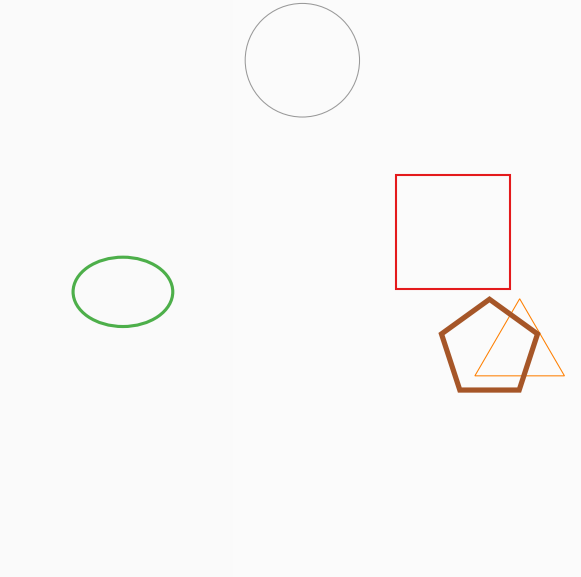[{"shape": "square", "thickness": 1, "radius": 0.49, "center": [0.779, 0.597]}, {"shape": "oval", "thickness": 1.5, "radius": 0.43, "center": [0.211, 0.494]}, {"shape": "triangle", "thickness": 0.5, "radius": 0.44, "center": [0.894, 0.393]}, {"shape": "pentagon", "thickness": 2.5, "radius": 0.43, "center": [0.842, 0.394]}, {"shape": "circle", "thickness": 0.5, "radius": 0.49, "center": [0.52, 0.895]}]